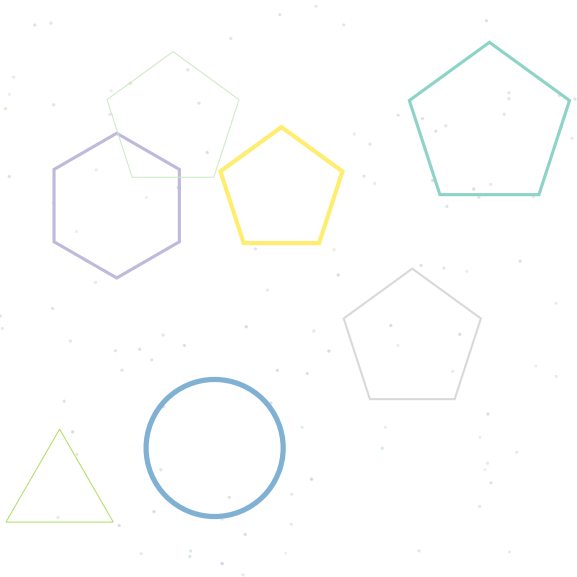[{"shape": "pentagon", "thickness": 1.5, "radius": 0.73, "center": [0.847, 0.78]}, {"shape": "hexagon", "thickness": 1.5, "radius": 0.63, "center": [0.202, 0.643]}, {"shape": "circle", "thickness": 2.5, "radius": 0.59, "center": [0.372, 0.223]}, {"shape": "triangle", "thickness": 0.5, "radius": 0.54, "center": [0.103, 0.149]}, {"shape": "pentagon", "thickness": 1, "radius": 0.62, "center": [0.714, 0.409]}, {"shape": "pentagon", "thickness": 0.5, "radius": 0.6, "center": [0.3, 0.789]}, {"shape": "pentagon", "thickness": 2, "radius": 0.56, "center": [0.487, 0.668]}]